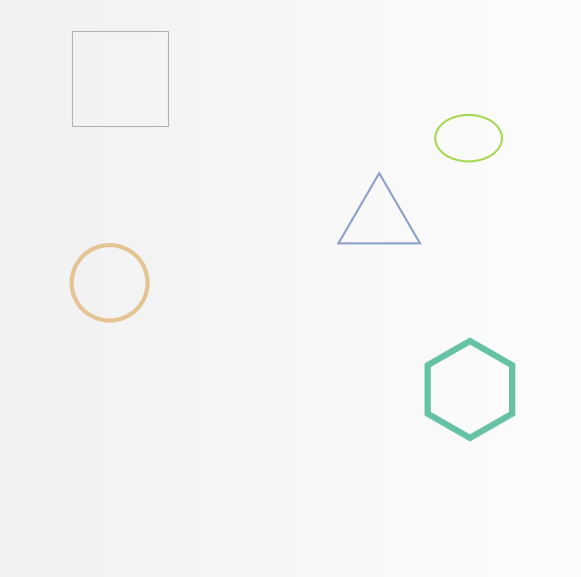[{"shape": "hexagon", "thickness": 3, "radius": 0.42, "center": [0.808, 0.325]}, {"shape": "triangle", "thickness": 1, "radius": 0.41, "center": [0.652, 0.618]}, {"shape": "oval", "thickness": 1, "radius": 0.29, "center": [0.806, 0.76]}, {"shape": "circle", "thickness": 2, "radius": 0.33, "center": [0.189, 0.509]}, {"shape": "square", "thickness": 0.5, "radius": 0.41, "center": [0.206, 0.863]}]